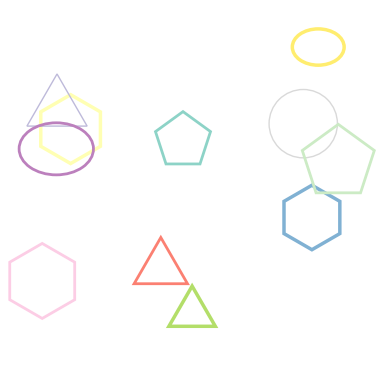[{"shape": "pentagon", "thickness": 2, "radius": 0.38, "center": [0.475, 0.635]}, {"shape": "hexagon", "thickness": 2.5, "radius": 0.45, "center": [0.183, 0.665]}, {"shape": "triangle", "thickness": 1, "radius": 0.45, "center": [0.148, 0.718]}, {"shape": "triangle", "thickness": 2, "radius": 0.4, "center": [0.418, 0.303]}, {"shape": "hexagon", "thickness": 2.5, "radius": 0.42, "center": [0.81, 0.435]}, {"shape": "triangle", "thickness": 2.5, "radius": 0.35, "center": [0.499, 0.187]}, {"shape": "hexagon", "thickness": 2, "radius": 0.49, "center": [0.11, 0.27]}, {"shape": "circle", "thickness": 1, "radius": 0.44, "center": [0.788, 0.679]}, {"shape": "oval", "thickness": 2, "radius": 0.48, "center": [0.146, 0.613]}, {"shape": "pentagon", "thickness": 2, "radius": 0.49, "center": [0.879, 0.579]}, {"shape": "oval", "thickness": 2.5, "radius": 0.34, "center": [0.827, 0.878]}]